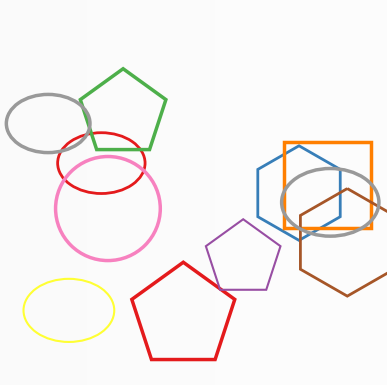[{"shape": "oval", "thickness": 2, "radius": 0.56, "center": [0.262, 0.576]}, {"shape": "pentagon", "thickness": 2.5, "radius": 0.7, "center": [0.473, 0.179]}, {"shape": "hexagon", "thickness": 2, "radius": 0.61, "center": [0.772, 0.499]}, {"shape": "pentagon", "thickness": 2.5, "radius": 0.58, "center": [0.318, 0.705]}, {"shape": "pentagon", "thickness": 1.5, "radius": 0.51, "center": [0.628, 0.329]}, {"shape": "square", "thickness": 2.5, "radius": 0.56, "center": [0.846, 0.519]}, {"shape": "oval", "thickness": 1.5, "radius": 0.59, "center": [0.178, 0.194]}, {"shape": "hexagon", "thickness": 2, "radius": 0.7, "center": [0.896, 0.371]}, {"shape": "circle", "thickness": 2.5, "radius": 0.68, "center": [0.279, 0.458]}, {"shape": "oval", "thickness": 2.5, "radius": 0.54, "center": [0.124, 0.679]}, {"shape": "oval", "thickness": 2.5, "radius": 0.63, "center": [0.852, 0.474]}]